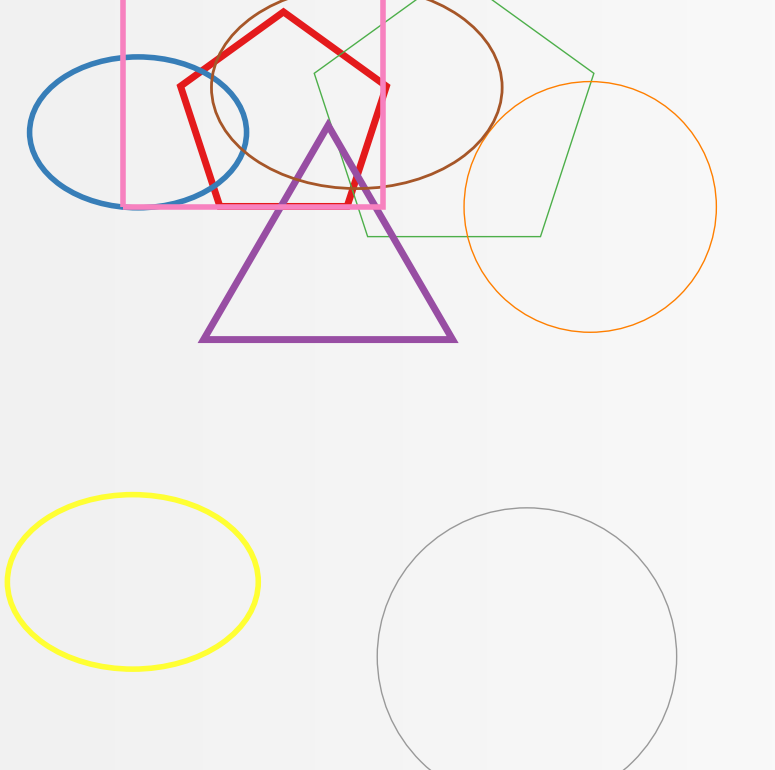[{"shape": "pentagon", "thickness": 2.5, "radius": 0.7, "center": [0.366, 0.845]}, {"shape": "oval", "thickness": 2, "radius": 0.7, "center": [0.178, 0.828]}, {"shape": "pentagon", "thickness": 0.5, "radius": 0.95, "center": [0.586, 0.846]}, {"shape": "triangle", "thickness": 2.5, "radius": 0.93, "center": [0.423, 0.652]}, {"shape": "circle", "thickness": 0.5, "radius": 0.81, "center": [0.762, 0.731]}, {"shape": "oval", "thickness": 2, "radius": 0.81, "center": [0.171, 0.244]}, {"shape": "oval", "thickness": 1, "radius": 0.94, "center": [0.46, 0.886]}, {"shape": "square", "thickness": 2, "radius": 0.84, "center": [0.326, 0.898]}, {"shape": "circle", "thickness": 0.5, "radius": 0.97, "center": [0.68, 0.147]}]